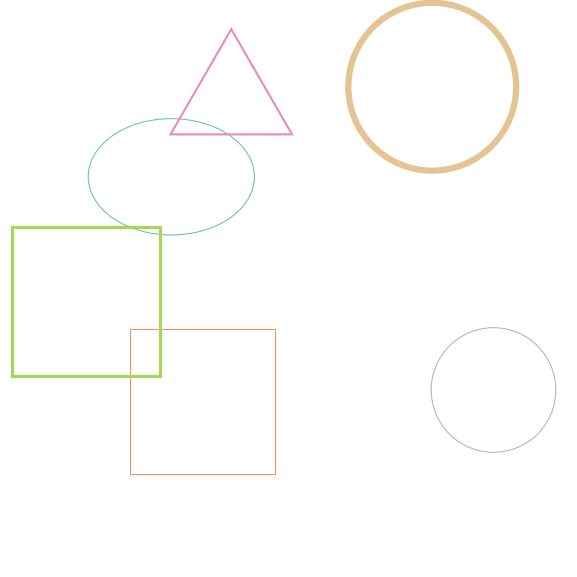[{"shape": "oval", "thickness": 0.5, "radius": 0.72, "center": [0.297, 0.693]}, {"shape": "square", "thickness": 0.5, "radius": 0.63, "center": [0.351, 0.304]}, {"shape": "triangle", "thickness": 1, "radius": 0.61, "center": [0.4, 0.827]}, {"shape": "square", "thickness": 1.5, "radius": 0.64, "center": [0.149, 0.477]}, {"shape": "circle", "thickness": 3, "radius": 0.73, "center": [0.748, 0.849]}, {"shape": "circle", "thickness": 0.5, "radius": 0.54, "center": [0.855, 0.324]}]